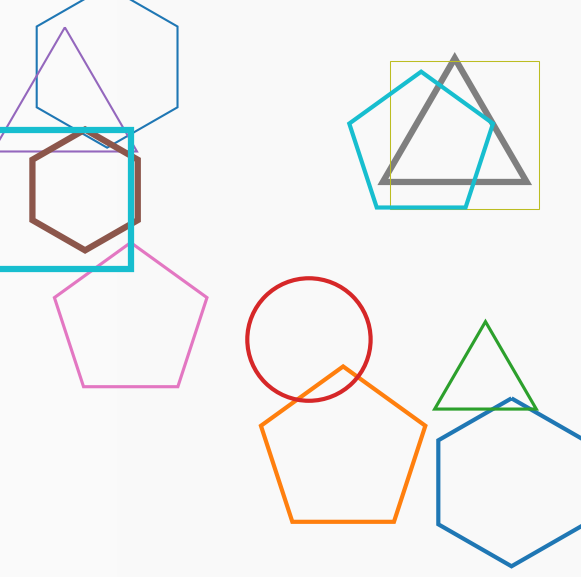[{"shape": "hexagon", "thickness": 1, "radius": 0.7, "center": [0.184, 0.883]}, {"shape": "hexagon", "thickness": 2, "radius": 0.73, "center": [0.88, 0.164]}, {"shape": "pentagon", "thickness": 2, "radius": 0.74, "center": [0.59, 0.216]}, {"shape": "triangle", "thickness": 1.5, "radius": 0.5, "center": [0.835, 0.341]}, {"shape": "circle", "thickness": 2, "radius": 0.53, "center": [0.532, 0.411]}, {"shape": "triangle", "thickness": 1, "radius": 0.72, "center": [0.112, 0.808]}, {"shape": "hexagon", "thickness": 3, "radius": 0.52, "center": [0.146, 0.67]}, {"shape": "pentagon", "thickness": 1.5, "radius": 0.69, "center": [0.225, 0.441]}, {"shape": "triangle", "thickness": 3, "radius": 0.71, "center": [0.782, 0.755]}, {"shape": "square", "thickness": 0.5, "radius": 0.64, "center": [0.799, 0.765]}, {"shape": "square", "thickness": 3, "radius": 0.6, "center": [0.105, 0.653]}, {"shape": "pentagon", "thickness": 2, "radius": 0.65, "center": [0.725, 0.745]}]